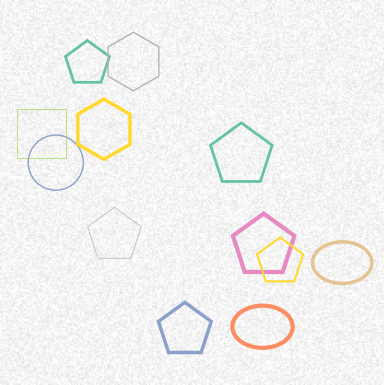[{"shape": "pentagon", "thickness": 2, "radius": 0.42, "center": [0.627, 0.597]}, {"shape": "pentagon", "thickness": 2, "radius": 0.3, "center": [0.227, 0.835]}, {"shape": "oval", "thickness": 3, "radius": 0.39, "center": [0.682, 0.151]}, {"shape": "circle", "thickness": 1, "radius": 0.36, "center": [0.145, 0.578]}, {"shape": "pentagon", "thickness": 2.5, "radius": 0.36, "center": [0.48, 0.143]}, {"shape": "pentagon", "thickness": 3, "radius": 0.42, "center": [0.685, 0.361]}, {"shape": "square", "thickness": 0.5, "radius": 0.32, "center": [0.107, 0.652]}, {"shape": "hexagon", "thickness": 2.5, "radius": 0.39, "center": [0.27, 0.664]}, {"shape": "pentagon", "thickness": 1.5, "radius": 0.32, "center": [0.727, 0.32]}, {"shape": "oval", "thickness": 2.5, "radius": 0.39, "center": [0.889, 0.318]}, {"shape": "hexagon", "thickness": 1, "radius": 0.38, "center": [0.347, 0.84]}, {"shape": "pentagon", "thickness": 0.5, "radius": 0.37, "center": [0.297, 0.388]}]